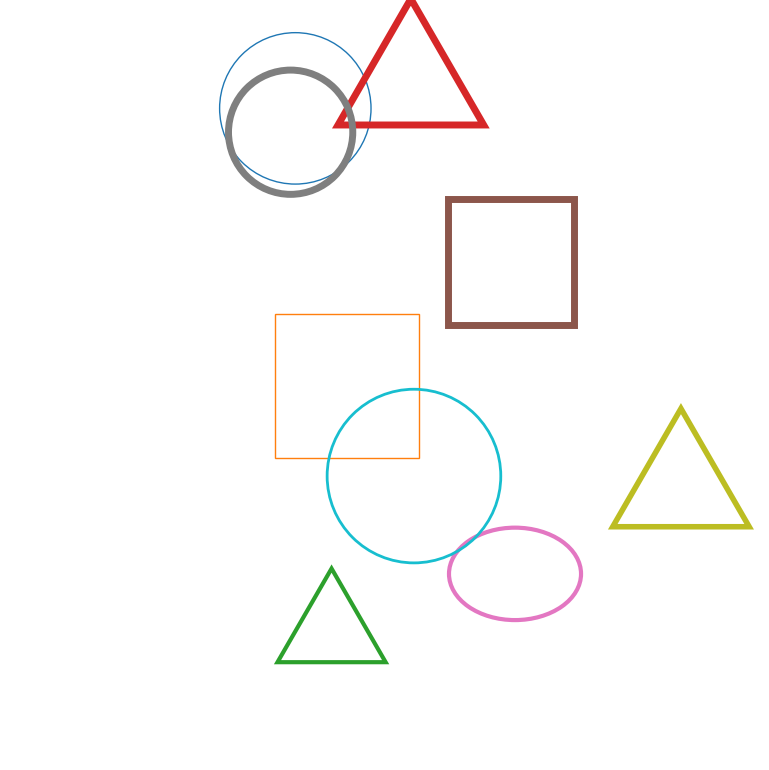[{"shape": "circle", "thickness": 0.5, "radius": 0.49, "center": [0.384, 0.859]}, {"shape": "square", "thickness": 0.5, "radius": 0.47, "center": [0.451, 0.499]}, {"shape": "triangle", "thickness": 1.5, "radius": 0.41, "center": [0.431, 0.181]}, {"shape": "triangle", "thickness": 2.5, "radius": 0.55, "center": [0.534, 0.892]}, {"shape": "square", "thickness": 2.5, "radius": 0.41, "center": [0.663, 0.66]}, {"shape": "oval", "thickness": 1.5, "radius": 0.43, "center": [0.669, 0.255]}, {"shape": "circle", "thickness": 2.5, "radius": 0.4, "center": [0.377, 0.828]}, {"shape": "triangle", "thickness": 2, "radius": 0.51, "center": [0.884, 0.367]}, {"shape": "circle", "thickness": 1, "radius": 0.56, "center": [0.538, 0.382]}]